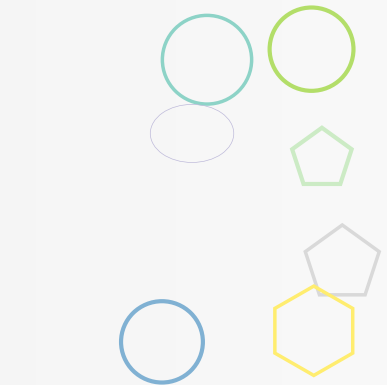[{"shape": "circle", "thickness": 2.5, "radius": 0.58, "center": [0.534, 0.845]}, {"shape": "oval", "thickness": 0.5, "radius": 0.54, "center": [0.496, 0.653]}, {"shape": "circle", "thickness": 3, "radius": 0.53, "center": [0.418, 0.112]}, {"shape": "circle", "thickness": 3, "radius": 0.54, "center": [0.804, 0.872]}, {"shape": "pentagon", "thickness": 2.5, "radius": 0.5, "center": [0.883, 0.315]}, {"shape": "pentagon", "thickness": 3, "radius": 0.4, "center": [0.831, 0.587]}, {"shape": "hexagon", "thickness": 2.5, "radius": 0.58, "center": [0.81, 0.141]}]